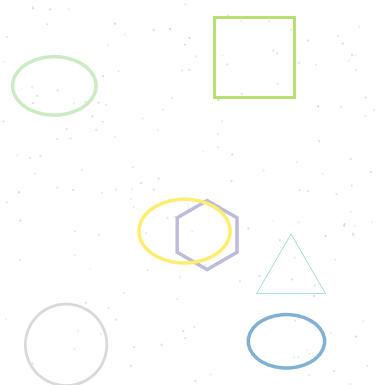[{"shape": "triangle", "thickness": 0.5, "radius": 0.52, "center": [0.756, 0.289]}, {"shape": "hexagon", "thickness": 2.5, "radius": 0.45, "center": [0.538, 0.39]}, {"shape": "oval", "thickness": 2.5, "radius": 0.5, "center": [0.744, 0.114]}, {"shape": "square", "thickness": 2, "radius": 0.52, "center": [0.66, 0.851]}, {"shape": "circle", "thickness": 2, "radius": 0.53, "center": [0.172, 0.104]}, {"shape": "oval", "thickness": 2.5, "radius": 0.54, "center": [0.141, 0.777]}, {"shape": "oval", "thickness": 2.5, "radius": 0.59, "center": [0.479, 0.4]}]